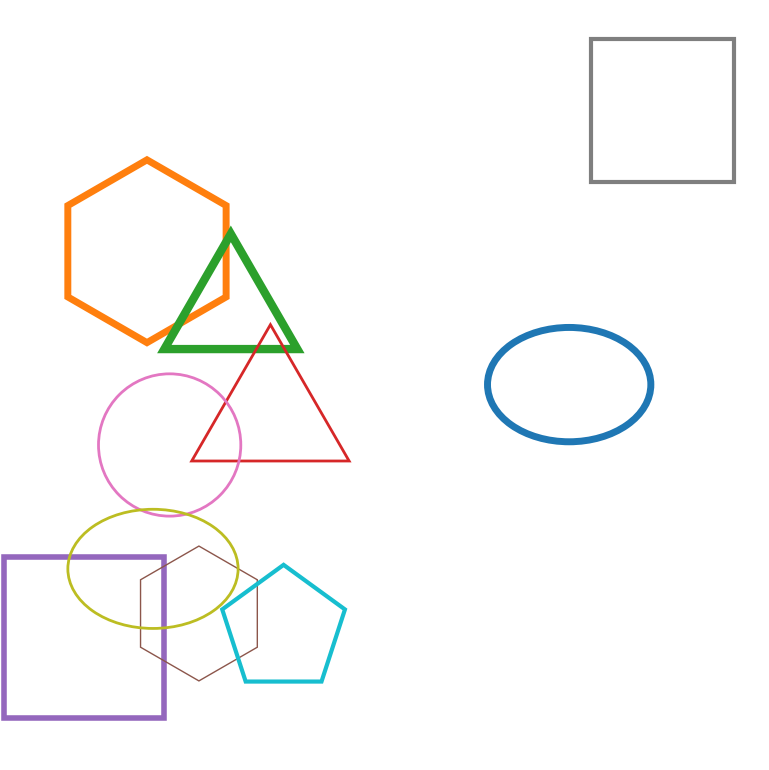[{"shape": "oval", "thickness": 2.5, "radius": 0.53, "center": [0.739, 0.501]}, {"shape": "hexagon", "thickness": 2.5, "radius": 0.59, "center": [0.191, 0.674]}, {"shape": "triangle", "thickness": 3, "radius": 0.5, "center": [0.3, 0.597]}, {"shape": "triangle", "thickness": 1, "radius": 0.59, "center": [0.351, 0.46]}, {"shape": "square", "thickness": 2, "radius": 0.52, "center": [0.109, 0.172]}, {"shape": "hexagon", "thickness": 0.5, "radius": 0.44, "center": [0.258, 0.203]}, {"shape": "circle", "thickness": 1, "radius": 0.46, "center": [0.22, 0.422]}, {"shape": "square", "thickness": 1.5, "radius": 0.46, "center": [0.861, 0.857]}, {"shape": "oval", "thickness": 1, "radius": 0.55, "center": [0.199, 0.261]}, {"shape": "pentagon", "thickness": 1.5, "radius": 0.42, "center": [0.368, 0.183]}]